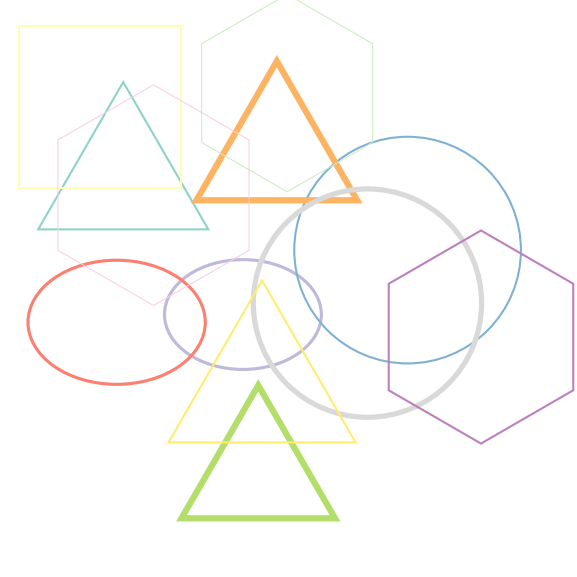[{"shape": "triangle", "thickness": 1, "radius": 0.85, "center": [0.213, 0.687]}, {"shape": "square", "thickness": 1, "radius": 0.7, "center": [0.174, 0.814]}, {"shape": "oval", "thickness": 1.5, "radius": 0.68, "center": [0.421, 0.454]}, {"shape": "oval", "thickness": 1.5, "radius": 0.77, "center": [0.202, 0.441]}, {"shape": "circle", "thickness": 1, "radius": 0.98, "center": [0.706, 0.566]}, {"shape": "triangle", "thickness": 3, "radius": 0.8, "center": [0.479, 0.733]}, {"shape": "triangle", "thickness": 3, "radius": 0.77, "center": [0.447, 0.178]}, {"shape": "hexagon", "thickness": 0.5, "radius": 0.96, "center": [0.266, 0.661]}, {"shape": "circle", "thickness": 2.5, "radius": 0.99, "center": [0.636, 0.474]}, {"shape": "hexagon", "thickness": 1, "radius": 0.92, "center": [0.833, 0.416]}, {"shape": "hexagon", "thickness": 0.5, "radius": 0.85, "center": [0.497, 0.838]}, {"shape": "triangle", "thickness": 1, "radius": 0.93, "center": [0.454, 0.327]}]